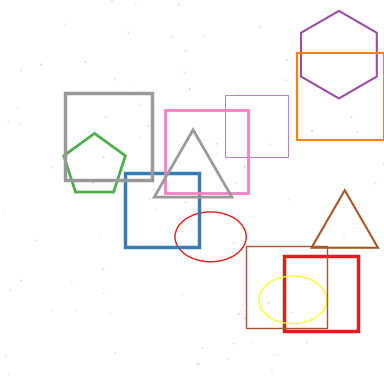[{"shape": "oval", "thickness": 1, "radius": 0.46, "center": [0.547, 0.385]}, {"shape": "square", "thickness": 2.5, "radius": 0.48, "center": [0.834, 0.238]}, {"shape": "square", "thickness": 2.5, "radius": 0.48, "center": [0.421, 0.455]}, {"shape": "pentagon", "thickness": 2, "radius": 0.42, "center": [0.246, 0.569]}, {"shape": "square", "thickness": 0.5, "radius": 0.41, "center": [0.667, 0.673]}, {"shape": "hexagon", "thickness": 1.5, "radius": 0.57, "center": [0.88, 0.858]}, {"shape": "square", "thickness": 1.5, "radius": 0.56, "center": [0.884, 0.75]}, {"shape": "oval", "thickness": 1, "radius": 0.44, "center": [0.761, 0.221]}, {"shape": "triangle", "thickness": 1.5, "radius": 0.5, "center": [0.895, 0.406]}, {"shape": "square", "thickness": 1, "radius": 0.53, "center": [0.745, 0.255]}, {"shape": "square", "thickness": 2, "radius": 0.54, "center": [0.537, 0.607]}, {"shape": "square", "thickness": 2.5, "radius": 0.56, "center": [0.282, 0.645]}, {"shape": "triangle", "thickness": 2, "radius": 0.58, "center": [0.502, 0.546]}]